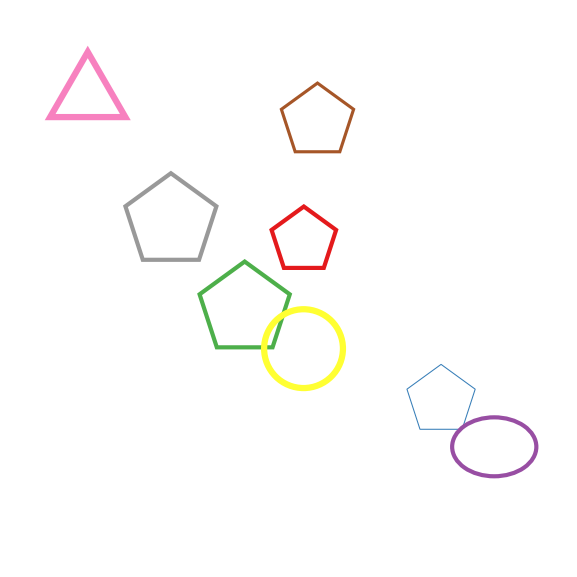[{"shape": "pentagon", "thickness": 2, "radius": 0.29, "center": [0.526, 0.583]}, {"shape": "pentagon", "thickness": 0.5, "radius": 0.31, "center": [0.764, 0.306]}, {"shape": "pentagon", "thickness": 2, "radius": 0.41, "center": [0.424, 0.464]}, {"shape": "oval", "thickness": 2, "radius": 0.36, "center": [0.856, 0.225]}, {"shape": "circle", "thickness": 3, "radius": 0.34, "center": [0.526, 0.395]}, {"shape": "pentagon", "thickness": 1.5, "radius": 0.33, "center": [0.55, 0.79]}, {"shape": "triangle", "thickness": 3, "radius": 0.38, "center": [0.152, 0.834]}, {"shape": "pentagon", "thickness": 2, "radius": 0.41, "center": [0.296, 0.616]}]